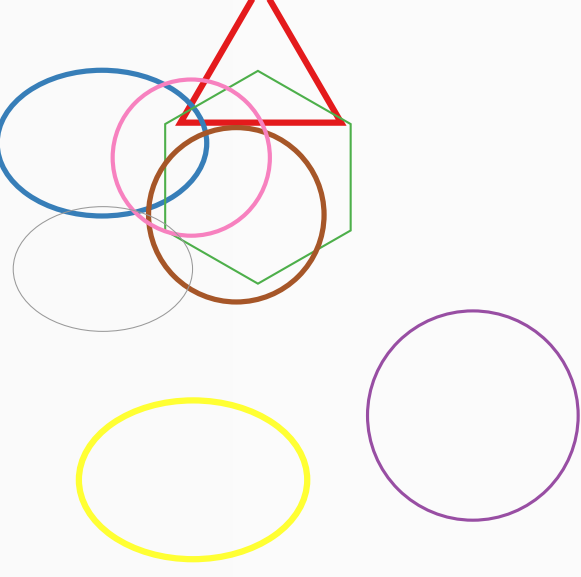[{"shape": "triangle", "thickness": 3, "radius": 0.8, "center": [0.449, 0.867]}, {"shape": "oval", "thickness": 2.5, "radius": 0.9, "center": [0.175, 0.751]}, {"shape": "hexagon", "thickness": 1, "radius": 0.92, "center": [0.444, 0.692]}, {"shape": "circle", "thickness": 1.5, "radius": 0.91, "center": [0.813, 0.28]}, {"shape": "oval", "thickness": 3, "radius": 0.98, "center": [0.332, 0.168]}, {"shape": "circle", "thickness": 2.5, "radius": 0.75, "center": [0.407, 0.627]}, {"shape": "circle", "thickness": 2, "radius": 0.68, "center": [0.329, 0.726]}, {"shape": "oval", "thickness": 0.5, "radius": 0.77, "center": [0.177, 0.533]}]